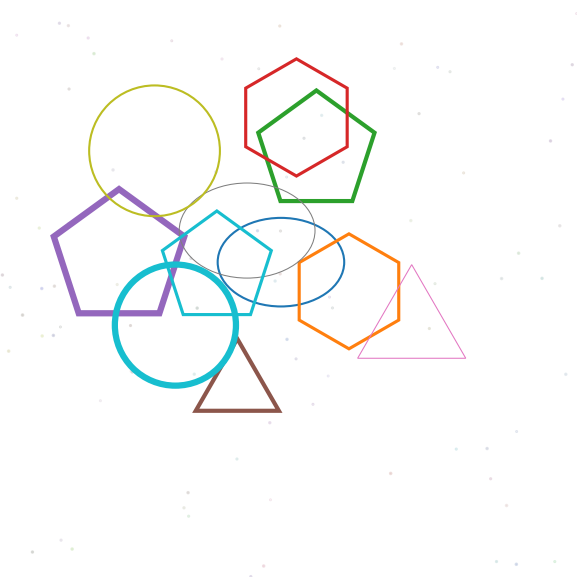[{"shape": "oval", "thickness": 1, "radius": 0.55, "center": [0.486, 0.545]}, {"shape": "hexagon", "thickness": 1.5, "radius": 0.5, "center": [0.604, 0.495]}, {"shape": "pentagon", "thickness": 2, "radius": 0.53, "center": [0.548, 0.737]}, {"shape": "hexagon", "thickness": 1.5, "radius": 0.51, "center": [0.513, 0.796]}, {"shape": "pentagon", "thickness": 3, "radius": 0.59, "center": [0.206, 0.553]}, {"shape": "triangle", "thickness": 2, "radius": 0.42, "center": [0.411, 0.329]}, {"shape": "triangle", "thickness": 0.5, "radius": 0.54, "center": [0.713, 0.433]}, {"shape": "oval", "thickness": 0.5, "radius": 0.59, "center": [0.428, 0.6]}, {"shape": "circle", "thickness": 1, "radius": 0.57, "center": [0.268, 0.738]}, {"shape": "pentagon", "thickness": 1.5, "radius": 0.5, "center": [0.376, 0.535]}, {"shape": "circle", "thickness": 3, "radius": 0.52, "center": [0.304, 0.436]}]